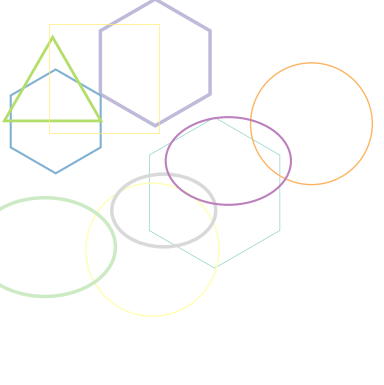[{"shape": "hexagon", "thickness": 0.5, "radius": 0.98, "center": [0.557, 0.499]}, {"shape": "circle", "thickness": 1, "radius": 0.86, "center": [0.396, 0.351]}, {"shape": "hexagon", "thickness": 2.5, "radius": 0.82, "center": [0.403, 0.838]}, {"shape": "hexagon", "thickness": 1.5, "radius": 0.67, "center": [0.145, 0.685]}, {"shape": "circle", "thickness": 1, "radius": 0.79, "center": [0.809, 0.679]}, {"shape": "triangle", "thickness": 2, "radius": 0.72, "center": [0.137, 0.758]}, {"shape": "oval", "thickness": 2.5, "radius": 0.67, "center": [0.425, 0.453]}, {"shape": "oval", "thickness": 1.5, "radius": 0.81, "center": [0.593, 0.582]}, {"shape": "oval", "thickness": 2.5, "radius": 0.92, "center": [0.117, 0.358]}, {"shape": "square", "thickness": 0.5, "radius": 0.71, "center": [0.27, 0.797]}]